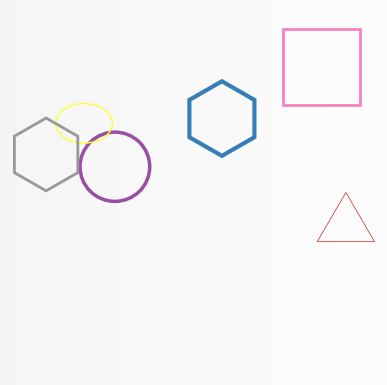[{"shape": "triangle", "thickness": 0.5, "radius": 0.43, "center": [0.893, 0.415]}, {"shape": "hexagon", "thickness": 3, "radius": 0.48, "center": [0.573, 0.692]}, {"shape": "circle", "thickness": 2.5, "radius": 0.45, "center": [0.296, 0.567]}, {"shape": "oval", "thickness": 1, "radius": 0.37, "center": [0.217, 0.68]}, {"shape": "square", "thickness": 2, "radius": 0.5, "center": [0.829, 0.826]}, {"shape": "hexagon", "thickness": 2, "radius": 0.47, "center": [0.119, 0.599]}]